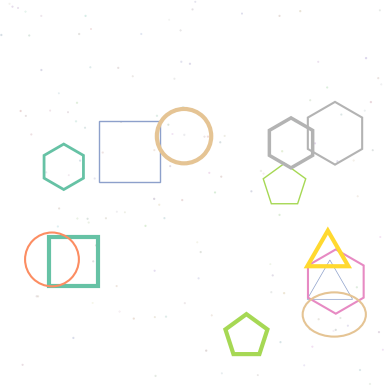[{"shape": "hexagon", "thickness": 2, "radius": 0.3, "center": [0.166, 0.567]}, {"shape": "square", "thickness": 3, "radius": 0.32, "center": [0.19, 0.321]}, {"shape": "circle", "thickness": 1.5, "radius": 0.35, "center": [0.135, 0.326]}, {"shape": "triangle", "thickness": 0.5, "radius": 0.34, "center": [0.857, 0.257]}, {"shape": "square", "thickness": 1, "radius": 0.4, "center": [0.335, 0.608]}, {"shape": "hexagon", "thickness": 1.5, "radius": 0.42, "center": [0.872, 0.269]}, {"shape": "pentagon", "thickness": 3, "radius": 0.29, "center": [0.64, 0.127]}, {"shape": "pentagon", "thickness": 1, "radius": 0.29, "center": [0.739, 0.518]}, {"shape": "triangle", "thickness": 3, "radius": 0.31, "center": [0.852, 0.339]}, {"shape": "oval", "thickness": 1.5, "radius": 0.41, "center": [0.868, 0.183]}, {"shape": "circle", "thickness": 3, "radius": 0.35, "center": [0.478, 0.646]}, {"shape": "hexagon", "thickness": 1.5, "radius": 0.41, "center": [0.87, 0.654]}, {"shape": "hexagon", "thickness": 2.5, "radius": 0.32, "center": [0.756, 0.629]}]